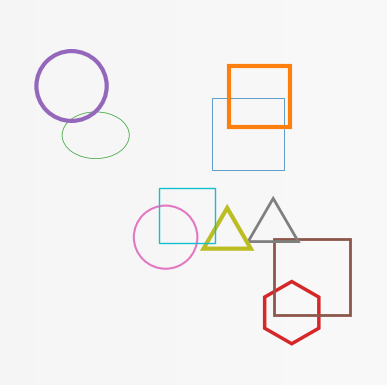[{"shape": "square", "thickness": 0.5, "radius": 0.46, "center": [0.64, 0.652]}, {"shape": "square", "thickness": 3, "radius": 0.39, "center": [0.669, 0.75]}, {"shape": "oval", "thickness": 0.5, "radius": 0.43, "center": [0.247, 0.649]}, {"shape": "hexagon", "thickness": 2.5, "radius": 0.4, "center": [0.753, 0.188]}, {"shape": "circle", "thickness": 3, "radius": 0.45, "center": [0.185, 0.777]}, {"shape": "square", "thickness": 2, "radius": 0.49, "center": [0.805, 0.28]}, {"shape": "circle", "thickness": 1.5, "radius": 0.41, "center": [0.427, 0.384]}, {"shape": "triangle", "thickness": 2, "radius": 0.37, "center": [0.705, 0.41]}, {"shape": "triangle", "thickness": 3, "radius": 0.35, "center": [0.586, 0.389]}, {"shape": "square", "thickness": 1, "radius": 0.36, "center": [0.482, 0.44]}]